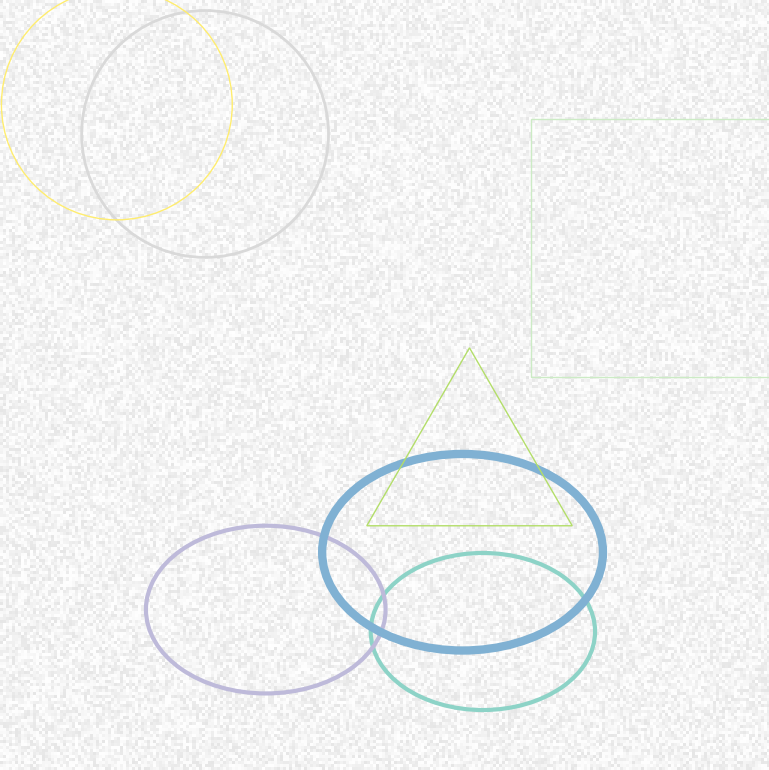[{"shape": "oval", "thickness": 1.5, "radius": 0.73, "center": [0.627, 0.18]}, {"shape": "oval", "thickness": 1.5, "radius": 0.78, "center": [0.345, 0.208]}, {"shape": "oval", "thickness": 3, "radius": 0.91, "center": [0.601, 0.283]}, {"shape": "triangle", "thickness": 0.5, "radius": 0.77, "center": [0.61, 0.394]}, {"shape": "circle", "thickness": 1, "radius": 0.8, "center": [0.266, 0.826]}, {"shape": "square", "thickness": 0.5, "radius": 0.84, "center": [0.857, 0.678]}, {"shape": "circle", "thickness": 0.5, "radius": 0.75, "center": [0.152, 0.864]}]